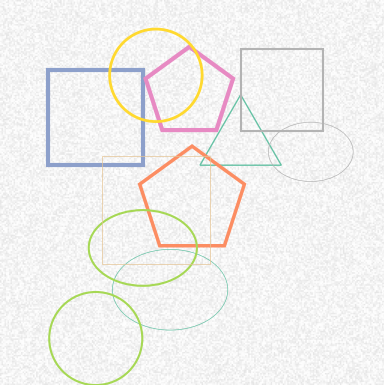[{"shape": "oval", "thickness": 0.5, "radius": 0.75, "center": [0.442, 0.247]}, {"shape": "triangle", "thickness": 1, "radius": 0.61, "center": [0.625, 0.632]}, {"shape": "pentagon", "thickness": 2.5, "radius": 0.71, "center": [0.499, 0.477]}, {"shape": "square", "thickness": 3, "radius": 0.62, "center": [0.247, 0.695]}, {"shape": "pentagon", "thickness": 3, "radius": 0.6, "center": [0.492, 0.759]}, {"shape": "oval", "thickness": 1.5, "radius": 0.7, "center": [0.371, 0.356]}, {"shape": "circle", "thickness": 1.5, "radius": 0.6, "center": [0.249, 0.121]}, {"shape": "circle", "thickness": 2, "radius": 0.6, "center": [0.405, 0.804]}, {"shape": "square", "thickness": 0.5, "radius": 0.7, "center": [0.405, 0.454]}, {"shape": "square", "thickness": 1.5, "radius": 0.53, "center": [0.732, 0.766]}, {"shape": "oval", "thickness": 0.5, "radius": 0.55, "center": [0.807, 0.606]}]